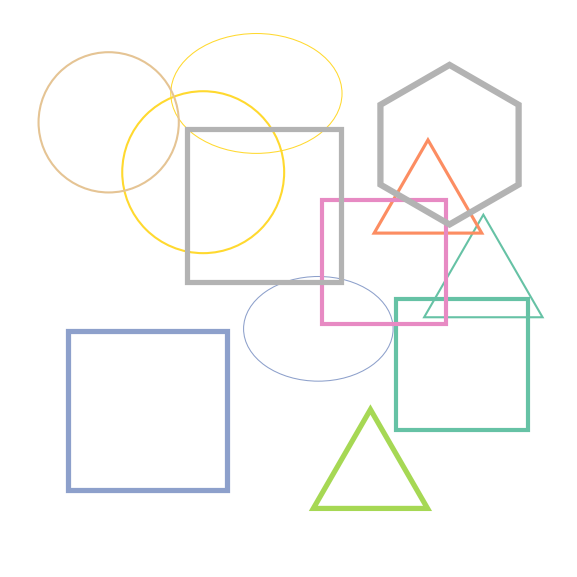[{"shape": "triangle", "thickness": 1, "radius": 0.59, "center": [0.837, 0.509]}, {"shape": "square", "thickness": 2, "radius": 0.57, "center": [0.799, 0.368]}, {"shape": "triangle", "thickness": 1.5, "radius": 0.54, "center": [0.741, 0.649]}, {"shape": "oval", "thickness": 0.5, "radius": 0.65, "center": [0.551, 0.43]}, {"shape": "square", "thickness": 2.5, "radius": 0.69, "center": [0.255, 0.288]}, {"shape": "square", "thickness": 2, "radius": 0.54, "center": [0.665, 0.546]}, {"shape": "triangle", "thickness": 2.5, "radius": 0.57, "center": [0.641, 0.176]}, {"shape": "circle", "thickness": 1, "radius": 0.7, "center": [0.352, 0.701]}, {"shape": "oval", "thickness": 0.5, "radius": 0.74, "center": [0.444, 0.837]}, {"shape": "circle", "thickness": 1, "radius": 0.61, "center": [0.188, 0.787]}, {"shape": "hexagon", "thickness": 3, "radius": 0.69, "center": [0.778, 0.749]}, {"shape": "square", "thickness": 2.5, "radius": 0.67, "center": [0.457, 0.643]}]